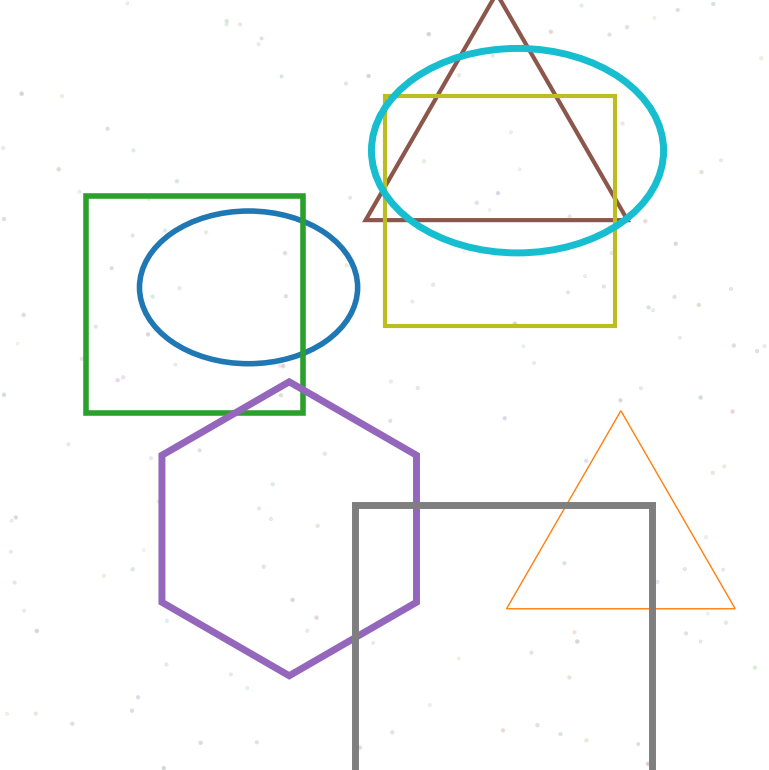[{"shape": "oval", "thickness": 2, "radius": 0.71, "center": [0.323, 0.627]}, {"shape": "triangle", "thickness": 0.5, "radius": 0.86, "center": [0.806, 0.295]}, {"shape": "square", "thickness": 2, "radius": 0.71, "center": [0.252, 0.605]}, {"shape": "hexagon", "thickness": 2.5, "radius": 0.95, "center": [0.376, 0.313]}, {"shape": "triangle", "thickness": 1.5, "radius": 0.98, "center": [0.645, 0.812]}, {"shape": "square", "thickness": 2.5, "radius": 0.96, "center": [0.654, 0.151]}, {"shape": "square", "thickness": 1.5, "radius": 0.75, "center": [0.649, 0.726]}, {"shape": "oval", "thickness": 2.5, "radius": 0.95, "center": [0.672, 0.804]}]